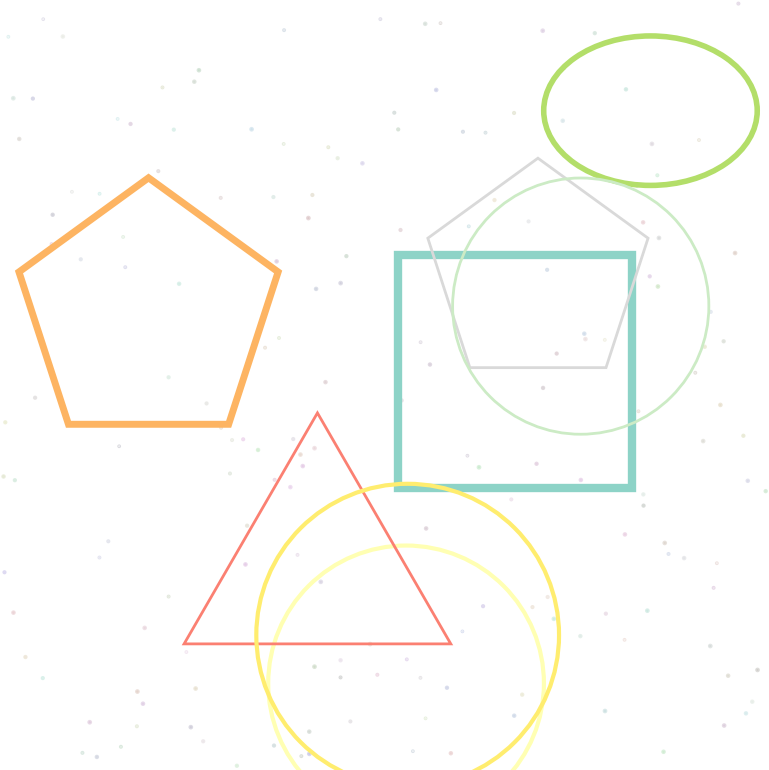[{"shape": "square", "thickness": 3, "radius": 0.76, "center": [0.668, 0.518]}, {"shape": "circle", "thickness": 1.5, "radius": 0.9, "center": [0.527, 0.112]}, {"shape": "triangle", "thickness": 1, "radius": 1.0, "center": [0.412, 0.264]}, {"shape": "pentagon", "thickness": 2.5, "radius": 0.88, "center": [0.193, 0.592]}, {"shape": "oval", "thickness": 2, "radius": 0.69, "center": [0.845, 0.856]}, {"shape": "pentagon", "thickness": 1, "radius": 0.75, "center": [0.699, 0.644]}, {"shape": "circle", "thickness": 1, "radius": 0.83, "center": [0.754, 0.602]}, {"shape": "circle", "thickness": 1.5, "radius": 0.98, "center": [0.529, 0.175]}]